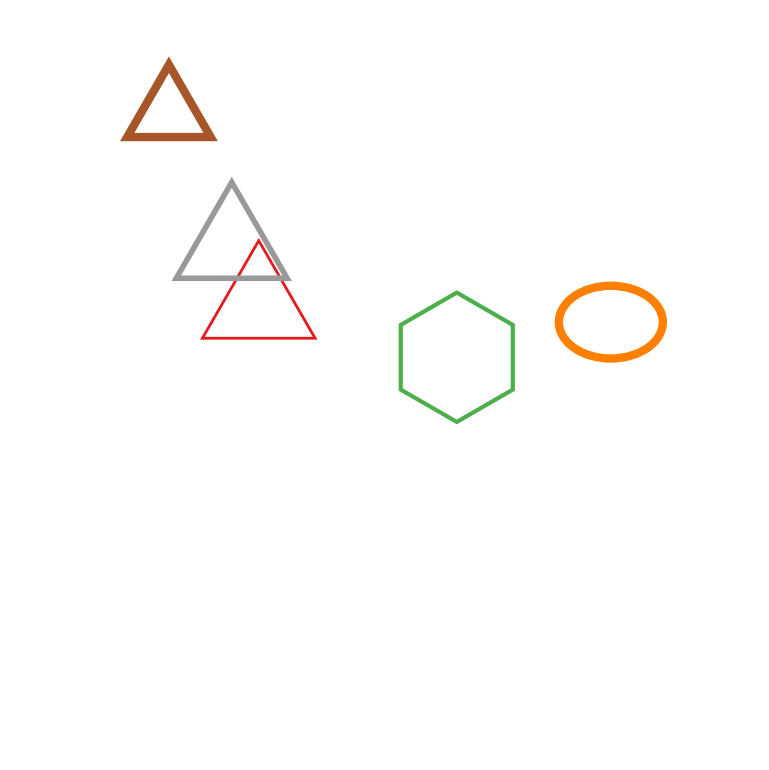[{"shape": "triangle", "thickness": 1, "radius": 0.42, "center": [0.336, 0.603]}, {"shape": "hexagon", "thickness": 1.5, "radius": 0.42, "center": [0.593, 0.536]}, {"shape": "oval", "thickness": 3, "radius": 0.34, "center": [0.793, 0.582]}, {"shape": "triangle", "thickness": 3, "radius": 0.31, "center": [0.219, 0.853]}, {"shape": "triangle", "thickness": 2, "radius": 0.42, "center": [0.301, 0.68]}]